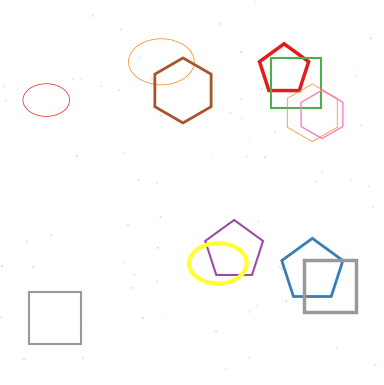[{"shape": "pentagon", "thickness": 2.5, "radius": 0.34, "center": [0.738, 0.819]}, {"shape": "oval", "thickness": 0.5, "radius": 0.3, "center": [0.12, 0.74]}, {"shape": "pentagon", "thickness": 2, "radius": 0.42, "center": [0.811, 0.297]}, {"shape": "square", "thickness": 1.5, "radius": 0.32, "center": [0.769, 0.784]}, {"shape": "pentagon", "thickness": 1.5, "radius": 0.39, "center": [0.608, 0.35]}, {"shape": "hexagon", "thickness": 0.5, "radius": 0.37, "center": [0.811, 0.707]}, {"shape": "oval", "thickness": 0.5, "radius": 0.43, "center": [0.419, 0.84]}, {"shape": "oval", "thickness": 3, "radius": 0.37, "center": [0.566, 0.316]}, {"shape": "hexagon", "thickness": 2, "radius": 0.42, "center": [0.475, 0.765]}, {"shape": "hexagon", "thickness": 1, "radius": 0.31, "center": [0.836, 0.703]}, {"shape": "square", "thickness": 1.5, "radius": 0.34, "center": [0.144, 0.174]}, {"shape": "square", "thickness": 2.5, "radius": 0.34, "center": [0.856, 0.257]}]